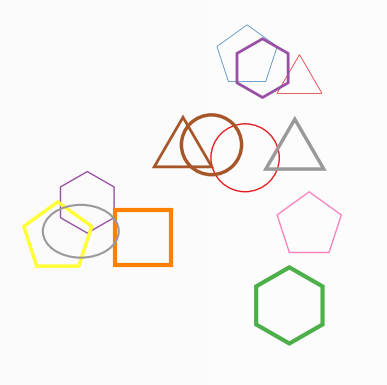[{"shape": "circle", "thickness": 1, "radius": 0.44, "center": [0.633, 0.59]}, {"shape": "triangle", "thickness": 0.5, "radius": 0.34, "center": [0.773, 0.791]}, {"shape": "pentagon", "thickness": 0.5, "radius": 0.41, "center": [0.638, 0.854]}, {"shape": "hexagon", "thickness": 3, "radius": 0.49, "center": [0.747, 0.207]}, {"shape": "hexagon", "thickness": 1, "radius": 0.4, "center": [0.225, 0.475]}, {"shape": "hexagon", "thickness": 2, "radius": 0.38, "center": [0.678, 0.823]}, {"shape": "square", "thickness": 3, "radius": 0.36, "center": [0.369, 0.382]}, {"shape": "pentagon", "thickness": 2.5, "radius": 0.46, "center": [0.149, 0.383]}, {"shape": "triangle", "thickness": 2, "radius": 0.43, "center": [0.472, 0.61]}, {"shape": "circle", "thickness": 2.5, "radius": 0.39, "center": [0.546, 0.624]}, {"shape": "pentagon", "thickness": 1, "radius": 0.44, "center": [0.798, 0.415]}, {"shape": "oval", "thickness": 1.5, "radius": 0.49, "center": [0.208, 0.399]}, {"shape": "triangle", "thickness": 2.5, "radius": 0.43, "center": [0.761, 0.604]}]